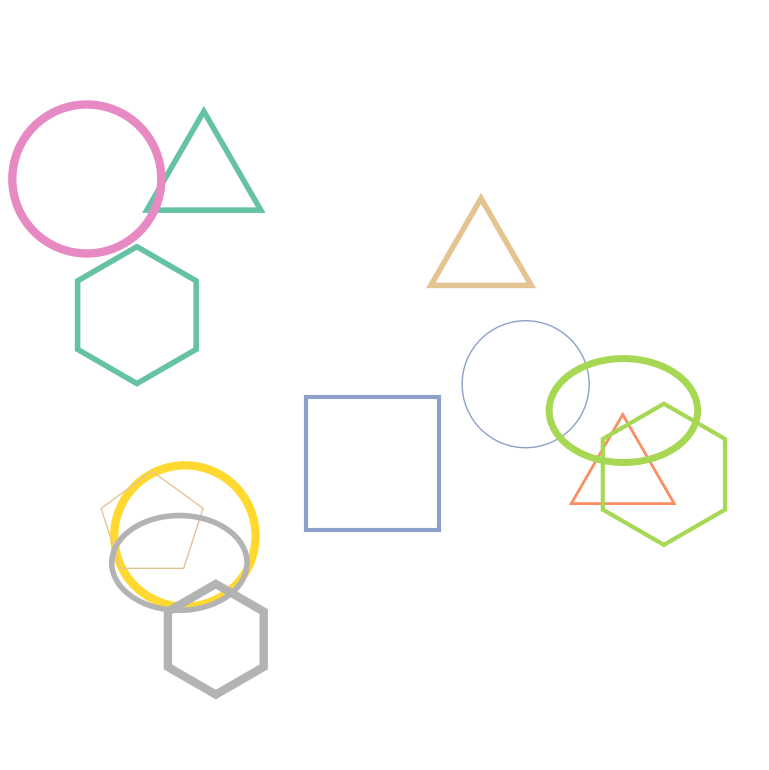[{"shape": "hexagon", "thickness": 2, "radius": 0.44, "center": [0.178, 0.591]}, {"shape": "triangle", "thickness": 2, "radius": 0.43, "center": [0.265, 0.77]}, {"shape": "triangle", "thickness": 1, "radius": 0.39, "center": [0.809, 0.385]}, {"shape": "circle", "thickness": 0.5, "radius": 0.41, "center": [0.683, 0.501]}, {"shape": "square", "thickness": 1.5, "radius": 0.43, "center": [0.484, 0.399]}, {"shape": "circle", "thickness": 3, "radius": 0.48, "center": [0.113, 0.768]}, {"shape": "hexagon", "thickness": 1.5, "radius": 0.46, "center": [0.862, 0.384]}, {"shape": "oval", "thickness": 2.5, "radius": 0.48, "center": [0.81, 0.467]}, {"shape": "circle", "thickness": 3, "radius": 0.46, "center": [0.24, 0.304]}, {"shape": "triangle", "thickness": 2, "radius": 0.38, "center": [0.625, 0.667]}, {"shape": "pentagon", "thickness": 0.5, "radius": 0.35, "center": [0.198, 0.318]}, {"shape": "hexagon", "thickness": 3, "radius": 0.36, "center": [0.28, 0.17]}, {"shape": "oval", "thickness": 2, "radius": 0.44, "center": [0.233, 0.269]}]